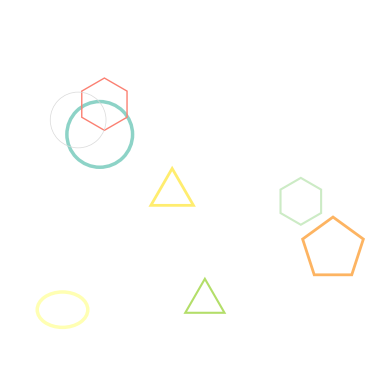[{"shape": "circle", "thickness": 2.5, "radius": 0.43, "center": [0.259, 0.651]}, {"shape": "oval", "thickness": 2.5, "radius": 0.33, "center": [0.162, 0.196]}, {"shape": "hexagon", "thickness": 1, "radius": 0.34, "center": [0.271, 0.729]}, {"shape": "pentagon", "thickness": 2, "radius": 0.41, "center": [0.865, 0.353]}, {"shape": "triangle", "thickness": 1.5, "radius": 0.29, "center": [0.532, 0.217]}, {"shape": "circle", "thickness": 0.5, "radius": 0.36, "center": [0.203, 0.688]}, {"shape": "hexagon", "thickness": 1.5, "radius": 0.3, "center": [0.781, 0.477]}, {"shape": "triangle", "thickness": 2, "radius": 0.32, "center": [0.447, 0.499]}]